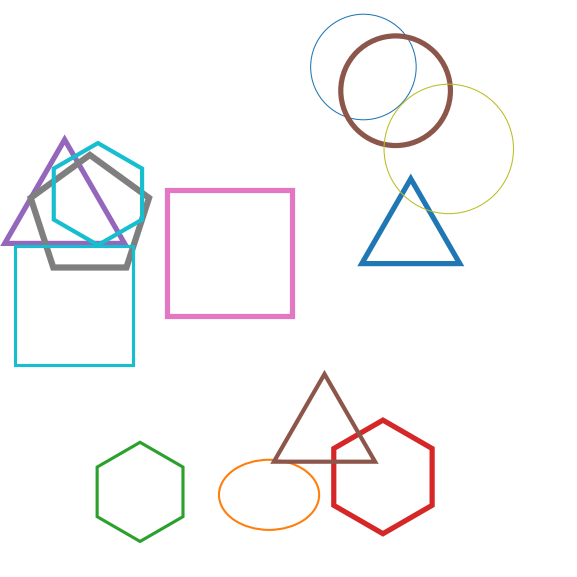[{"shape": "circle", "thickness": 0.5, "radius": 0.46, "center": [0.629, 0.883]}, {"shape": "triangle", "thickness": 2.5, "radius": 0.49, "center": [0.711, 0.592]}, {"shape": "oval", "thickness": 1, "radius": 0.43, "center": [0.466, 0.142]}, {"shape": "hexagon", "thickness": 1.5, "radius": 0.43, "center": [0.243, 0.147]}, {"shape": "hexagon", "thickness": 2.5, "radius": 0.49, "center": [0.663, 0.173]}, {"shape": "triangle", "thickness": 2.5, "radius": 0.6, "center": [0.112, 0.638]}, {"shape": "triangle", "thickness": 2, "radius": 0.51, "center": [0.562, 0.25]}, {"shape": "circle", "thickness": 2.5, "radius": 0.47, "center": [0.685, 0.842]}, {"shape": "square", "thickness": 2.5, "radius": 0.55, "center": [0.397, 0.56]}, {"shape": "pentagon", "thickness": 3, "radius": 0.54, "center": [0.156, 0.623]}, {"shape": "circle", "thickness": 0.5, "radius": 0.56, "center": [0.777, 0.741]}, {"shape": "hexagon", "thickness": 2, "radius": 0.44, "center": [0.17, 0.663]}, {"shape": "square", "thickness": 1.5, "radius": 0.51, "center": [0.128, 0.47]}]